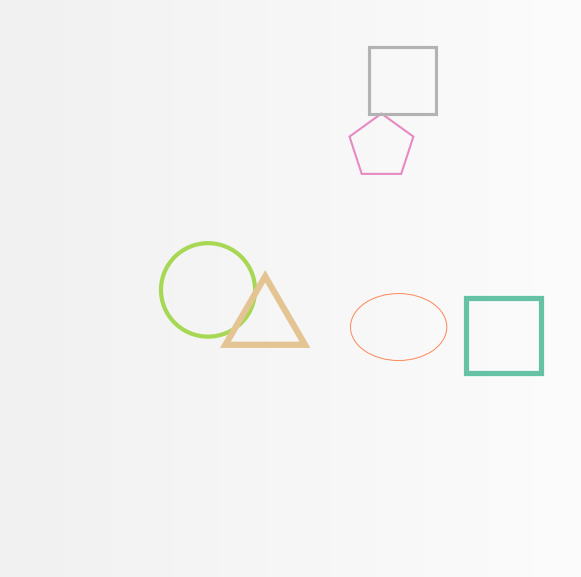[{"shape": "square", "thickness": 2.5, "radius": 0.32, "center": [0.867, 0.419]}, {"shape": "oval", "thickness": 0.5, "radius": 0.41, "center": [0.686, 0.433]}, {"shape": "pentagon", "thickness": 1, "radius": 0.29, "center": [0.656, 0.745]}, {"shape": "circle", "thickness": 2, "radius": 0.4, "center": [0.358, 0.497]}, {"shape": "triangle", "thickness": 3, "radius": 0.4, "center": [0.456, 0.442]}, {"shape": "square", "thickness": 1.5, "radius": 0.29, "center": [0.692, 0.859]}]